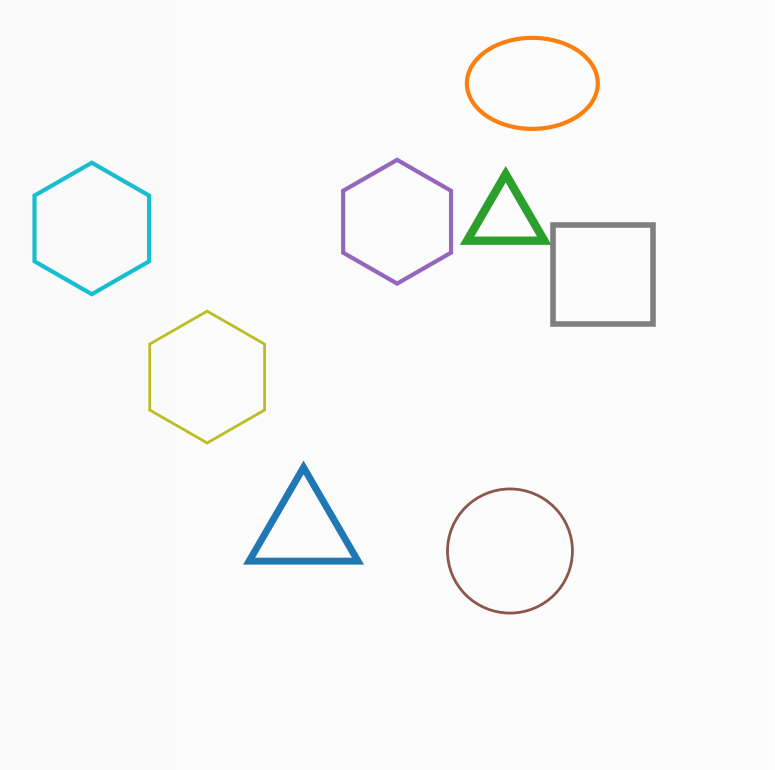[{"shape": "triangle", "thickness": 2.5, "radius": 0.41, "center": [0.392, 0.312]}, {"shape": "oval", "thickness": 1.5, "radius": 0.42, "center": [0.687, 0.892]}, {"shape": "triangle", "thickness": 3, "radius": 0.29, "center": [0.652, 0.716]}, {"shape": "hexagon", "thickness": 1.5, "radius": 0.4, "center": [0.512, 0.712]}, {"shape": "circle", "thickness": 1, "radius": 0.4, "center": [0.658, 0.284]}, {"shape": "square", "thickness": 2, "radius": 0.32, "center": [0.778, 0.644]}, {"shape": "hexagon", "thickness": 1, "radius": 0.43, "center": [0.267, 0.51]}, {"shape": "hexagon", "thickness": 1.5, "radius": 0.43, "center": [0.118, 0.703]}]